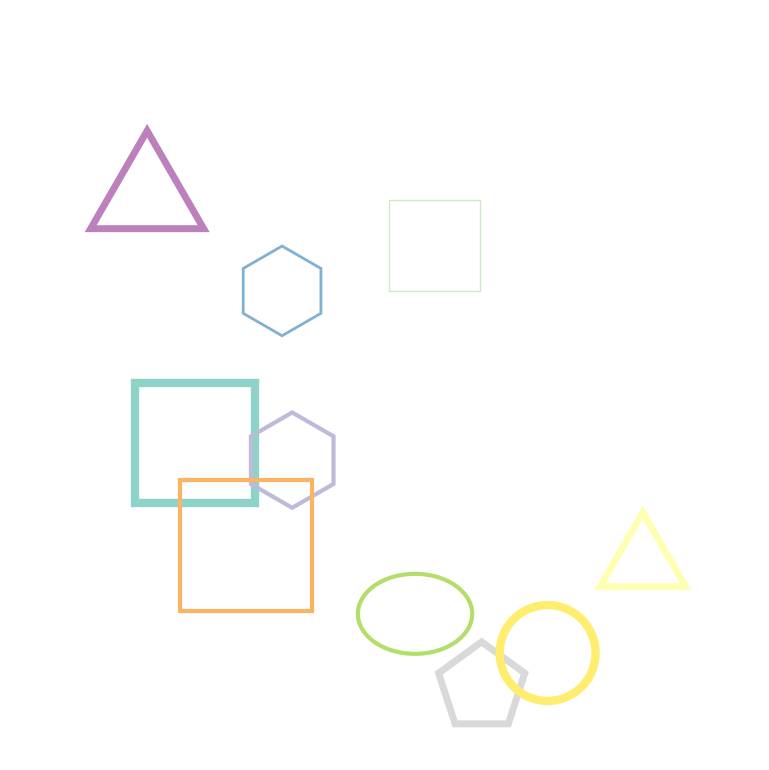[{"shape": "square", "thickness": 3, "radius": 0.39, "center": [0.253, 0.424]}, {"shape": "triangle", "thickness": 2.5, "radius": 0.32, "center": [0.835, 0.27]}, {"shape": "hexagon", "thickness": 1.5, "radius": 0.31, "center": [0.38, 0.402]}, {"shape": "hexagon", "thickness": 1, "radius": 0.29, "center": [0.366, 0.622]}, {"shape": "square", "thickness": 1.5, "radius": 0.43, "center": [0.32, 0.292]}, {"shape": "oval", "thickness": 1.5, "radius": 0.37, "center": [0.539, 0.203]}, {"shape": "pentagon", "thickness": 2.5, "radius": 0.29, "center": [0.626, 0.108]}, {"shape": "triangle", "thickness": 2.5, "radius": 0.42, "center": [0.191, 0.745]}, {"shape": "square", "thickness": 0.5, "radius": 0.3, "center": [0.564, 0.681]}, {"shape": "circle", "thickness": 3, "radius": 0.31, "center": [0.711, 0.152]}]